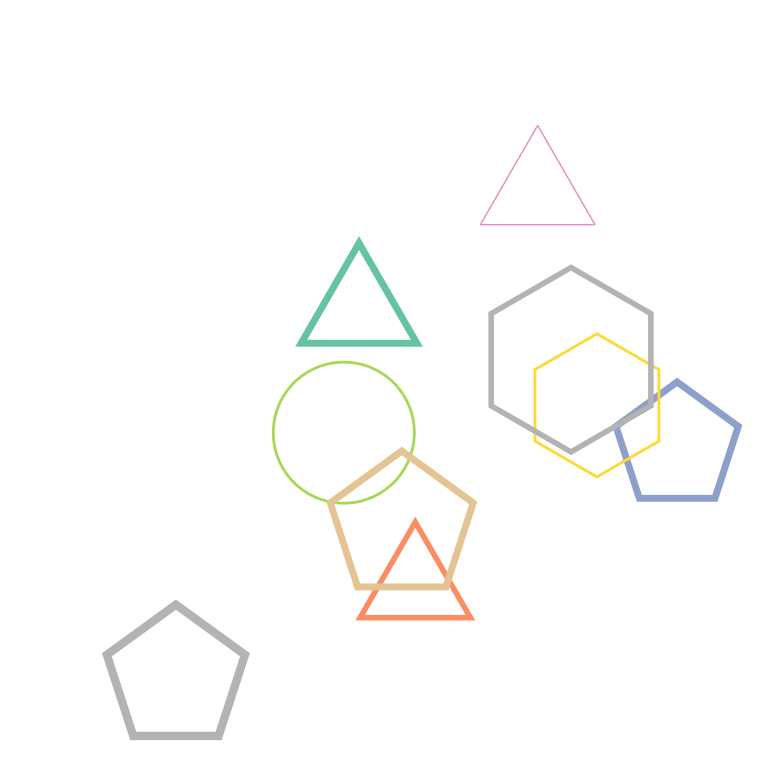[{"shape": "triangle", "thickness": 2.5, "radius": 0.43, "center": [0.466, 0.598]}, {"shape": "triangle", "thickness": 2, "radius": 0.41, "center": [0.539, 0.239]}, {"shape": "pentagon", "thickness": 2.5, "radius": 0.42, "center": [0.879, 0.42]}, {"shape": "triangle", "thickness": 0.5, "radius": 0.43, "center": [0.698, 0.751]}, {"shape": "circle", "thickness": 1, "radius": 0.46, "center": [0.447, 0.438]}, {"shape": "hexagon", "thickness": 1, "radius": 0.46, "center": [0.775, 0.474]}, {"shape": "pentagon", "thickness": 2.5, "radius": 0.49, "center": [0.522, 0.317]}, {"shape": "pentagon", "thickness": 3, "radius": 0.47, "center": [0.228, 0.12]}, {"shape": "hexagon", "thickness": 2, "radius": 0.6, "center": [0.742, 0.533]}]